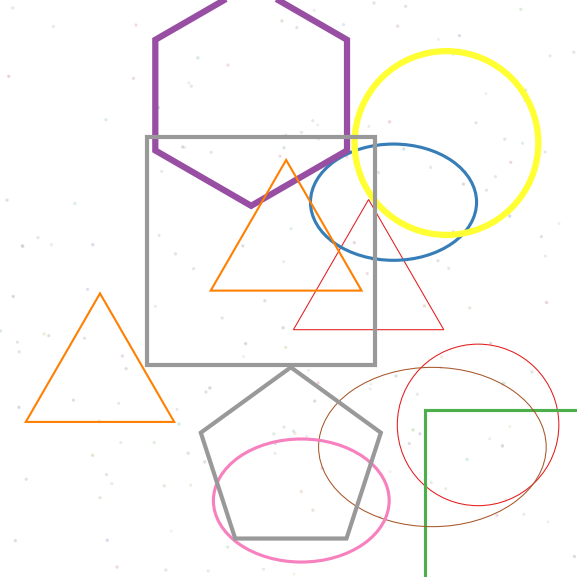[{"shape": "triangle", "thickness": 0.5, "radius": 0.75, "center": [0.638, 0.503]}, {"shape": "circle", "thickness": 0.5, "radius": 0.7, "center": [0.828, 0.263]}, {"shape": "oval", "thickness": 1.5, "radius": 0.72, "center": [0.681, 0.649]}, {"shape": "square", "thickness": 1.5, "radius": 0.78, "center": [0.892, 0.132]}, {"shape": "hexagon", "thickness": 3, "radius": 0.96, "center": [0.435, 0.834]}, {"shape": "triangle", "thickness": 1, "radius": 0.74, "center": [0.173, 0.343]}, {"shape": "triangle", "thickness": 1, "radius": 0.75, "center": [0.495, 0.571]}, {"shape": "circle", "thickness": 3, "radius": 0.8, "center": [0.773, 0.751]}, {"shape": "oval", "thickness": 0.5, "radius": 0.99, "center": [0.749, 0.225]}, {"shape": "oval", "thickness": 1.5, "radius": 0.76, "center": [0.522, 0.132]}, {"shape": "square", "thickness": 2, "radius": 0.99, "center": [0.452, 0.565]}, {"shape": "pentagon", "thickness": 2, "radius": 0.82, "center": [0.504, 0.199]}]